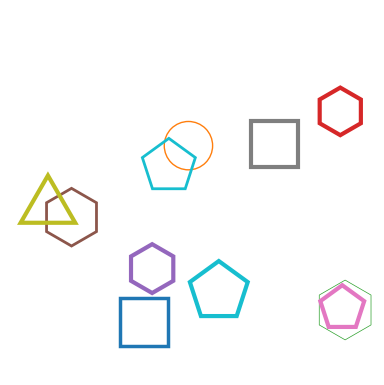[{"shape": "square", "thickness": 2.5, "radius": 0.31, "center": [0.375, 0.164]}, {"shape": "circle", "thickness": 1, "radius": 0.31, "center": [0.489, 0.622]}, {"shape": "hexagon", "thickness": 0.5, "radius": 0.39, "center": [0.896, 0.195]}, {"shape": "hexagon", "thickness": 3, "radius": 0.31, "center": [0.884, 0.711]}, {"shape": "hexagon", "thickness": 3, "radius": 0.32, "center": [0.395, 0.302]}, {"shape": "hexagon", "thickness": 2, "radius": 0.37, "center": [0.186, 0.436]}, {"shape": "pentagon", "thickness": 3, "radius": 0.3, "center": [0.889, 0.199]}, {"shape": "square", "thickness": 3, "radius": 0.3, "center": [0.713, 0.625]}, {"shape": "triangle", "thickness": 3, "radius": 0.41, "center": [0.125, 0.462]}, {"shape": "pentagon", "thickness": 2, "radius": 0.36, "center": [0.439, 0.568]}, {"shape": "pentagon", "thickness": 3, "radius": 0.39, "center": [0.568, 0.243]}]